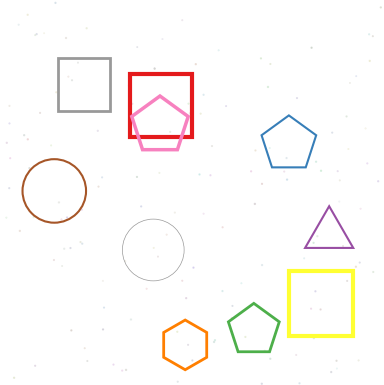[{"shape": "square", "thickness": 3, "radius": 0.41, "center": [0.418, 0.725]}, {"shape": "pentagon", "thickness": 1.5, "radius": 0.37, "center": [0.75, 0.626]}, {"shape": "pentagon", "thickness": 2, "radius": 0.35, "center": [0.659, 0.143]}, {"shape": "triangle", "thickness": 1.5, "radius": 0.36, "center": [0.855, 0.392]}, {"shape": "hexagon", "thickness": 2, "radius": 0.32, "center": [0.481, 0.104]}, {"shape": "square", "thickness": 3, "radius": 0.42, "center": [0.834, 0.211]}, {"shape": "circle", "thickness": 1.5, "radius": 0.41, "center": [0.141, 0.504]}, {"shape": "pentagon", "thickness": 2.5, "radius": 0.39, "center": [0.416, 0.674]}, {"shape": "circle", "thickness": 0.5, "radius": 0.4, "center": [0.398, 0.351]}, {"shape": "square", "thickness": 2, "radius": 0.34, "center": [0.218, 0.781]}]